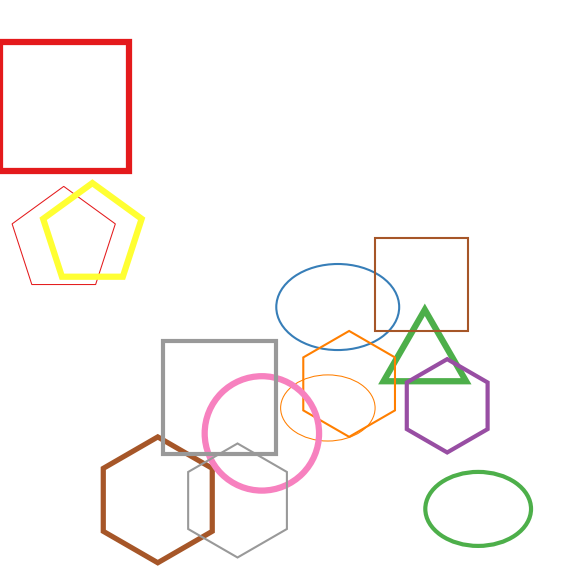[{"shape": "square", "thickness": 3, "radius": 0.56, "center": [0.112, 0.815]}, {"shape": "pentagon", "thickness": 0.5, "radius": 0.47, "center": [0.11, 0.582]}, {"shape": "oval", "thickness": 1, "radius": 0.53, "center": [0.585, 0.467]}, {"shape": "triangle", "thickness": 3, "radius": 0.41, "center": [0.736, 0.38]}, {"shape": "oval", "thickness": 2, "radius": 0.46, "center": [0.828, 0.118]}, {"shape": "hexagon", "thickness": 2, "radius": 0.4, "center": [0.774, 0.296]}, {"shape": "oval", "thickness": 0.5, "radius": 0.41, "center": [0.568, 0.293]}, {"shape": "hexagon", "thickness": 1, "radius": 0.46, "center": [0.605, 0.334]}, {"shape": "pentagon", "thickness": 3, "radius": 0.45, "center": [0.16, 0.592]}, {"shape": "square", "thickness": 1, "radius": 0.4, "center": [0.73, 0.507]}, {"shape": "hexagon", "thickness": 2.5, "radius": 0.54, "center": [0.273, 0.134]}, {"shape": "circle", "thickness": 3, "radius": 0.5, "center": [0.453, 0.249]}, {"shape": "square", "thickness": 2, "radius": 0.49, "center": [0.38, 0.311]}, {"shape": "hexagon", "thickness": 1, "radius": 0.49, "center": [0.411, 0.132]}]